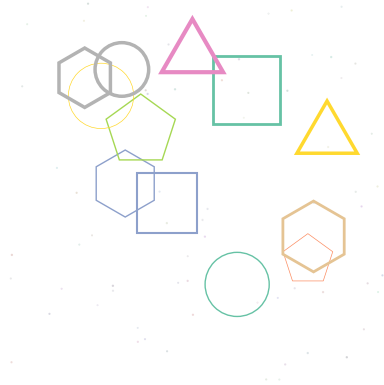[{"shape": "square", "thickness": 2, "radius": 0.44, "center": [0.64, 0.766]}, {"shape": "circle", "thickness": 1, "radius": 0.42, "center": [0.616, 0.261]}, {"shape": "pentagon", "thickness": 0.5, "radius": 0.34, "center": [0.8, 0.325]}, {"shape": "square", "thickness": 1.5, "radius": 0.39, "center": [0.434, 0.472]}, {"shape": "hexagon", "thickness": 1, "radius": 0.44, "center": [0.325, 0.523]}, {"shape": "triangle", "thickness": 3, "radius": 0.46, "center": [0.5, 0.859]}, {"shape": "pentagon", "thickness": 1, "radius": 0.47, "center": [0.366, 0.661]}, {"shape": "circle", "thickness": 0.5, "radius": 0.42, "center": [0.262, 0.751]}, {"shape": "triangle", "thickness": 2.5, "radius": 0.45, "center": [0.85, 0.647]}, {"shape": "hexagon", "thickness": 2, "radius": 0.46, "center": [0.814, 0.386]}, {"shape": "hexagon", "thickness": 2.5, "radius": 0.39, "center": [0.22, 0.798]}, {"shape": "circle", "thickness": 2.5, "radius": 0.35, "center": [0.317, 0.82]}]